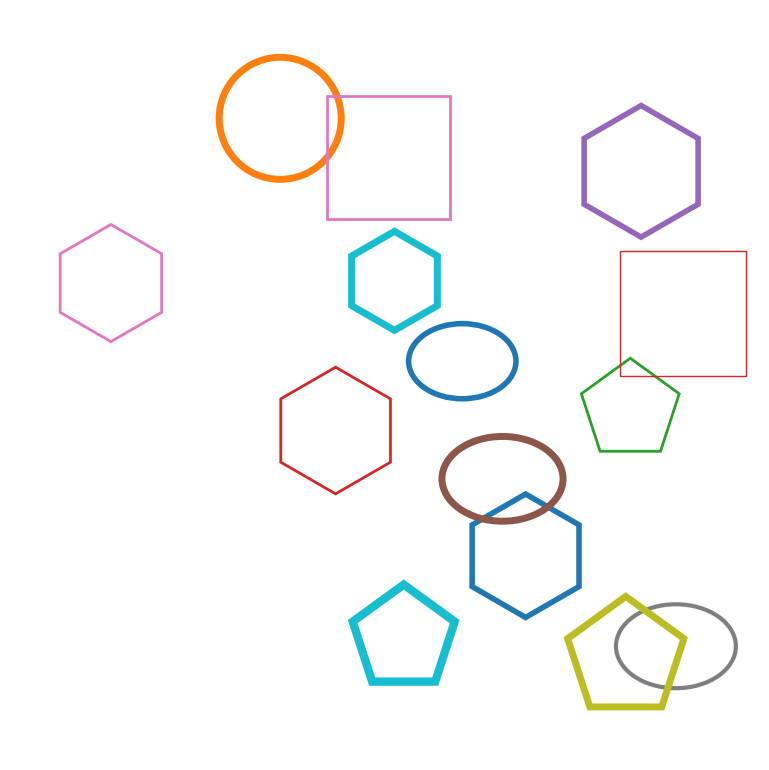[{"shape": "hexagon", "thickness": 2, "radius": 0.4, "center": [0.683, 0.278]}, {"shape": "oval", "thickness": 2, "radius": 0.35, "center": [0.6, 0.531]}, {"shape": "circle", "thickness": 2.5, "radius": 0.4, "center": [0.364, 0.846]}, {"shape": "pentagon", "thickness": 1, "radius": 0.33, "center": [0.819, 0.468]}, {"shape": "hexagon", "thickness": 1, "radius": 0.41, "center": [0.436, 0.441]}, {"shape": "square", "thickness": 0.5, "radius": 0.41, "center": [0.887, 0.593]}, {"shape": "hexagon", "thickness": 2, "radius": 0.43, "center": [0.833, 0.777]}, {"shape": "oval", "thickness": 2.5, "radius": 0.39, "center": [0.653, 0.378]}, {"shape": "square", "thickness": 1, "radius": 0.4, "center": [0.505, 0.795]}, {"shape": "hexagon", "thickness": 1, "radius": 0.38, "center": [0.144, 0.632]}, {"shape": "oval", "thickness": 1.5, "radius": 0.39, "center": [0.878, 0.161]}, {"shape": "pentagon", "thickness": 2.5, "radius": 0.4, "center": [0.813, 0.146]}, {"shape": "hexagon", "thickness": 2.5, "radius": 0.32, "center": [0.512, 0.635]}, {"shape": "pentagon", "thickness": 3, "radius": 0.35, "center": [0.524, 0.171]}]